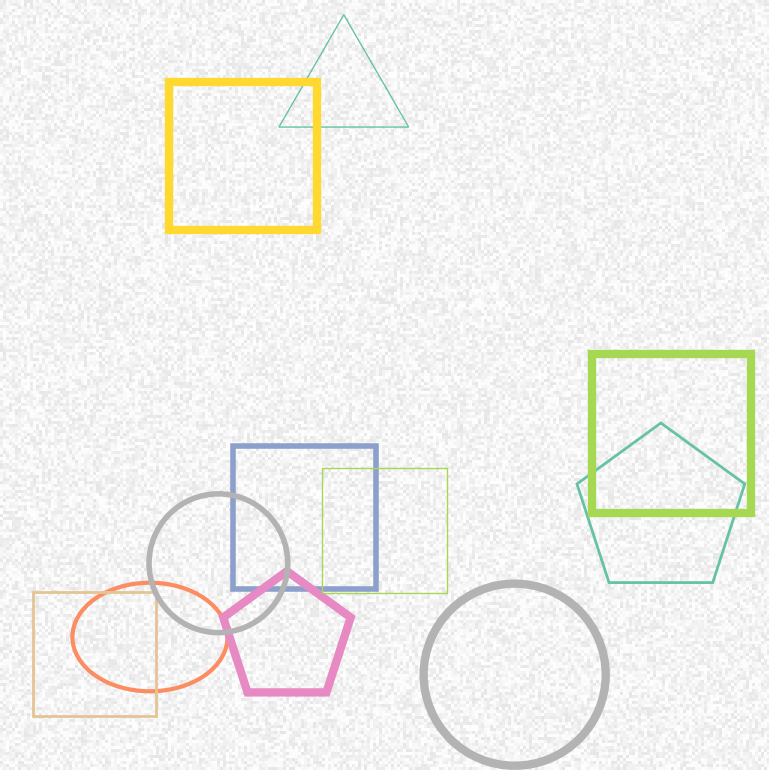[{"shape": "triangle", "thickness": 0.5, "radius": 0.49, "center": [0.446, 0.884]}, {"shape": "pentagon", "thickness": 1, "radius": 0.57, "center": [0.858, 0.336]}, {"shape": "oval", "thickness": 1.5, "radius": 0.5, "center": [0.195, 0.173]}, {"shape": "square", "thickness": 2, "radius": 0.46, "center": [0.396, 0.328]}, {"shape": "pentagon", "thickness": 3, "radius": 0.44, "center": [0.373, 0.171]}, {"shape": "square", "thickness": 3, "radius": 0.52, "center": [0.873, 0.436]}, {"shape": "square", "thickness": 0.5, "radius": 0.41, "center": [0.499, 0.31]}, {"shape": "square", "thickness": 3, "radius": 0.48, "center": [0.316, 0.797]}, {"shape": "square", "thickness": 1, "radius": 0.4, "center": [0.123, 0.15]}, {"shape": "circle", "thickness": 3, "radius": 0.59, "center": [0.668, 0.124]}, {"shape": "circle", "thickness": 2, "radius": 0.45, "center": [0.284, 0.269]}]